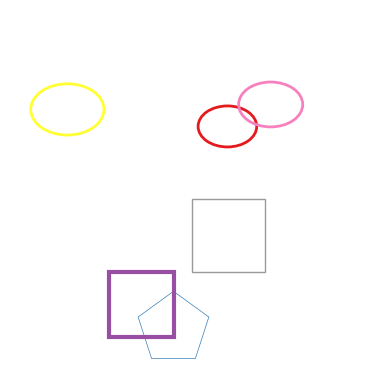[{"shape": "oval", "thickness": 2, "radius": 0.38, "center": [0.591, 0.672]}, {"shape": "pentagon", "thickness": 0.5, "radius": 0.48, "center": [0.451, 0.147]}, {"shape": "square", "thickness": 3, "radius": 0.42, "center": [0.367, 0.209]}, {"shape": "oval", "thickness": 2, "radius": 0.48, "center": [0.175, 0.716]}, {"shape": "oval", "thickness": 2, "radius": 0.42, "center": [0.703, 0.729]}, {"shape": "square", "thickness": 1, "radius": 0.47, "center": [0.593, 0.388]}]